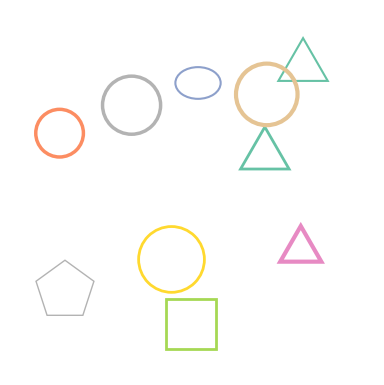[{"shape": "triangle", "thickness": 1.5, "radius": 0.37, "center": [0.787, 0.827]}, {"shape": "triangle", "thickness": 2, "radius": 0.36, "center": [0.688, 0.597]}, {"shape": "circle", "thickness": 2.5, "radius": 0.31, "center": [0.155, 0.654]}, {"shape": "oval", "thickness": 1.5, "radius": 0.29, "center": [0.514, 0.784]}, {"shape": "triangle", "thickness": 3, "radius": 0.31, "center": [0.781, 0.351]}, {"shape": "square", "thickness": 2, "radius": 0.32, "center": [0.496, 0.159]}, {"shape": "circle", "thickness": 2, "radius": 0.43, "center": [0.445, 0.326]}, {"shape": "circle", "thickness": 3, "radius": 0.4, "center": [0.693, 0.755]}, {"shape": "circle", "thickness": 2.5, "radius": 0.38, "center": [0.342, 0.727]}, {"shape": "pentagon", "thickness": 1, "radius": 0.4, "center": [0.169, 0.245]}]